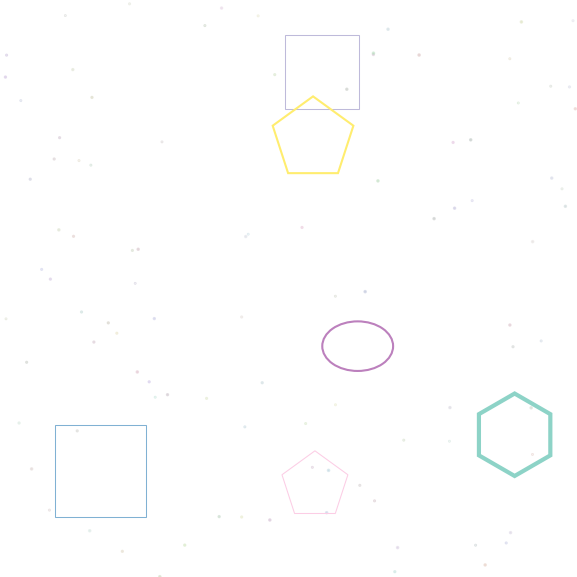[{"shape": "hexagon", "thickness": 2, "radius": 0.36, "center": [0.891, 0.246]}, {"shape": "square", "thickness": 0.5, "radius": 0.32, "center": [0.557, 0.875]}, {"shape": "square", "thickness": 0.5, "radius": 0.4, "center": [0.174, 0.184]}, {"shape": "pentagon", "thickness": 0.5, "radius": 0.3, "center": [0.545, 0.159]}, {"shape": "oval", "thickness": 1, "radius": 0.31, "center": [0.619, 0.4]}, {"shape": "pentagon", "thickness": 1, "radius": 0.37, "center": [0.542, 0.759]}]